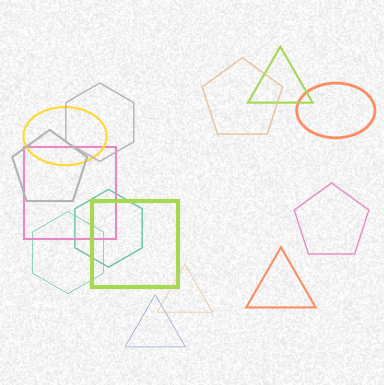[{"shape": "hexagon", "thickness": 1, "radius": 0.51, "center": [0.282, 0.407]}, {"shape": "hexagon", "thickness": 0.5, "radius": 0.53, "center": [0.176, 0.344]}, {"shape": "triangle", "thickness": 1.5, "radius": 0.52, "center": [0.73, 0.254]}, {"shape": "oval", "thickness": 2, "radius": 0.51, "center": [0.872, 0.713]}, {"shape": "triangle", "thickness": 0.5, "radius": 0.45, "center": [0.403, 0.144]}, {"shape": "square", "thickness": 1.5, "radius": 0.6, "center": [0.181, 0.498]}, {"shape": "pentagon", "thickness": 1, "radius": 0.51, "center": [0.861, 0.423]}, {"shape": "triangle", "thickness": 1.5, "radius": 0.48, "center": [0.728, 0.782]}, {"shape": "square", "thickness": 3, "radius": 0.56, "center": [0.351, 0.367]}, {"shape": "oval", "thickness": 1.5, "radius": 0.54, "center": [0.169, 0.646]}, {"shape": "triangle", "thickness": 0.5, "radius": 0.41, "center": [0.48, 0.231]}, {"shape": "pentagon", "thickness": 1, "radius": 0.55, "center": [0.63, 0.74]}, {"shape": "pentagon", "thickness": 1.5, "radius": 0.51, "center": [0.129, 0.561]}, {"shape": "hexagon", "thickness": 1, "radius": 0.51, "center": [0.259, 0.683]}]